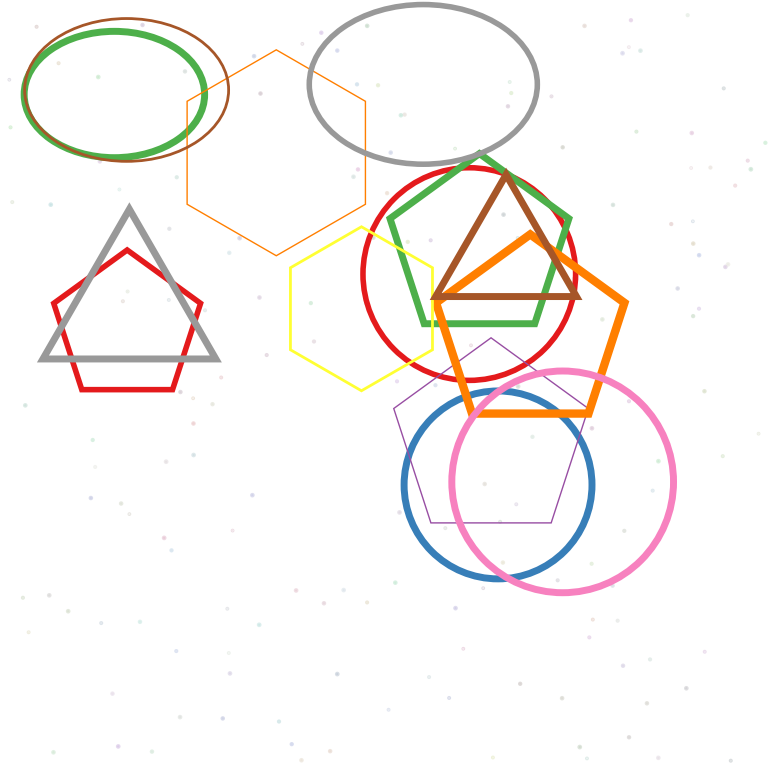[{"shape": "pentagon", "thickness": 2, "radius": 0.5, "center": [0.165, 0.575]}, {"shape": "circle", "thickness": 2, "radius": 0.69, "center": [0.609, 0.644]}, {"shape": "circle", "thickness": 2.5, "radius": 0.61, "center": [0.647, 0.37]}, {"shape": "pentagon", "thickness": 2.5, "radius": 0.61, "center": [0.623, 0.678]}, {"shape": "oval", "thickness": 2.5, "radius": 0.59, "center": [0.149, 0.877]}, {"shape": "pentagon", "thickness": 0.5, "radius": 0.66, "center": [0.638, 0.428]}, {"shape": "pentagon", "thickness": 3, "radius": 0.64, "center": [0.689, 0.567]}, {"shape": "hexagon", "thickness": 0.5, "radius": 0.67, "center": [0.359, 0.802]}, {"shape": "hexagon", "thickness": 1, "radius": 0.53, "center": [0.469, 0.599]}, {"shape": "triangle", "thickness": 2.5, "radius": 0.53, "center": [0.657, 0.668]}, {"shape": "oval", "thickness": 1, "radius": 0.66, "center": [0.164, 0.883]}, {"shape": "circle", "thickness": 2.5, "radius": 0.72, "center": [0.731, 0.374]}, {"shape": "triangle", "thickness": 2.5, "radius": 0.65, "center": [0.168, 0.599]}, {"shape": "oval", "thickness": 2, "radius": 0.74, "center": [0.55, 0.89]}]